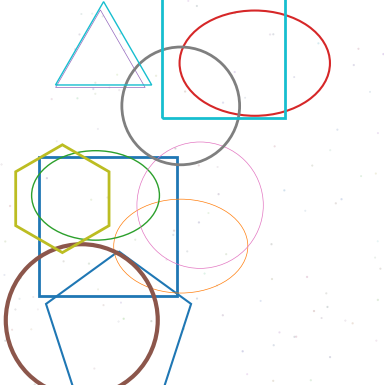[{"shape": "square", "thickness": 2, "radius": 0.9, "center": [0.281, 0.411]}, {"shape": "pentagon", "thickness": 1.5, "radius": 0.99, "center": [0.308, 0.149]}, {"shape": "oval", "thickness": 0.5, "radius": 0.87, "center": [0.47, 0.361]}, {"shape": "oval", "thickness": 1, "radius": 0.83, "center": [0.248, 0.492]}, {"shape": "oval", "thickness": 1.5, "radius": 0.98, "center": [0.662, 0.836]}, {"shape": "triangle", "thickness": 0.5, "radius": 0.67, "center": [0.261, 0.84]}, {"shape": "circle", "thickness": 3, "radius": 0.99, "center": [0.212, 0.168]}, {"shape": "circle", "thickness": 0.5, "radius": 0.82, "center": [0.52, 0.467]}, {"shape": "circle", "thickness": 2, "radius": 0.76, "center": [0.469, 0.725]}, {"shape": "hexagon", "thickness": 2, "radius": 0.7, "center": [0.162, 0.484]}, {"shape": "square", "thickness": 2, "radius": 0.8, "center": [0.58, 0.853]}, {"shape": "triangle", "thickness": 1, "radius": 0.72, "center": [0.269, 0.851]}]